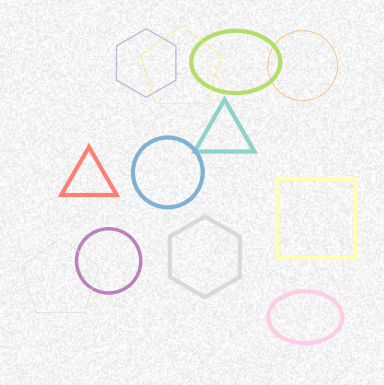[{"shape": "triangle", "thickness": 3, "radius": 0.45, "center": [0.583, 0.651]}, {"shape": "square", "thickness": 3, "radius": 0.51, "center": [0.82, 0.433]}, {"shape": "hexagon", "thickness": 1, "radius": 0.45, "center": [0.38, 0.836]}, {"shape": "triangle", "thickness": 3, "radius": 0.42, "center": [0.231, 0.535]}, {"shape": "circle", "thickness": 3, "radius": 0.45, "center": [0.436, 0.552]}, {"shape": "circle", "thickness": 0.5, "radius": 0.45, "center": [0.786, 0.829]}, {"shape": "oval", "thickness": 3, "radius": 0.58, "center": [0.612, 0.839]}, {"shape": "oval", "thickness": 3, "radius": 0.48, "center": [0.793, 0.176]}, {"shape": "hexagon", "thickness": 3, "radius": 0.52, "center": [0.532, 0.333]}, {"shape": "circle", "thickness": 2.5, "radius": 0.42, "center": [0.282, 0.322]}, {"shape": "pentagon", "thickness": 0.5, "radius": 0.53, "center": [0.156, 0.275]}, {"shape": "pentagon", "thickness": 0.5, "radius": 0.56, "center": [0.47, 0.821]}]